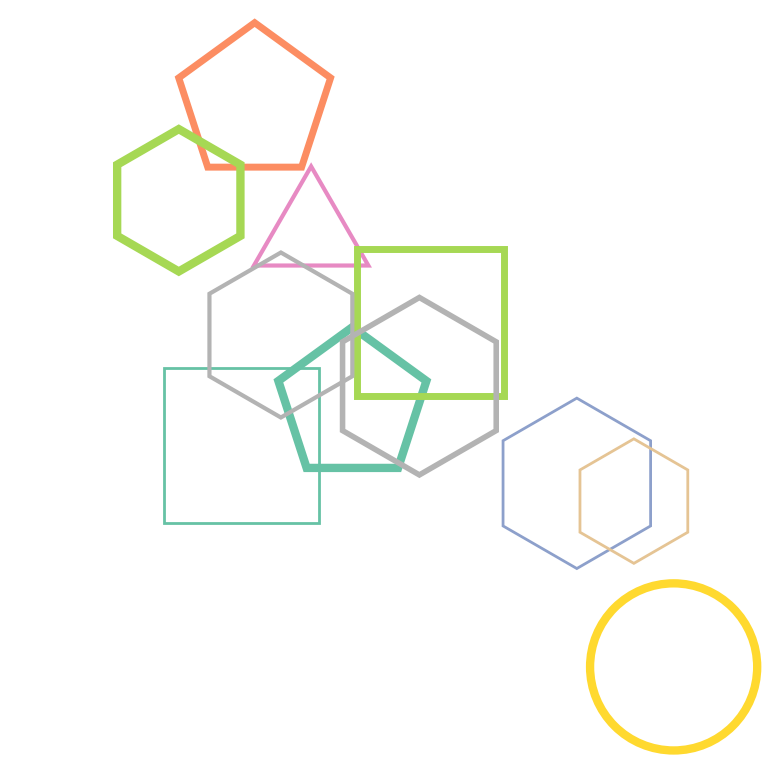[{"shape": "pentagon", "thickness": 3, "radius": 0.51, "center": [0.458, 0.474]}, {"shape": "square", "thickness": 1, "radius": 0.5, "center": [0.313, 0.422]}, {"shape": "pentagon", "thickness": 2.5, "radius": 0.52, "center": [0.331, 0.867]}, {"shape": "hexagon", "thickness": 1, "radius": 0.55, "center": [0.749, 0.372]}, {"shape": "triangle", "thickness": 1.5, "radius": 0.43, "center": [0.404, 0.698]}, {"shape": "square", "thickness": 2.5, "radius": 0.48, "center": [0.56, 0.582]}, {"shape": "hexagon", "thickness": 3, "radius": 0.46, "center": [0.232, 0.74]}, {"shape": "circle", "thickness": 3, "radius": 0.54, "center": [0.875, 0.134]}, {"shape": "hexagon", "thickness": 1, "radius": 0.4, "center": [0.823, 0.349]}, {"shape": "hexagon", "thickness": 2, "radius": 0.58, "center": [0.545, 0.498]}, {"shape": "hexagon", "thickness": 1.5, "radius": 0.54, "center": [0.365, 0.565]}]